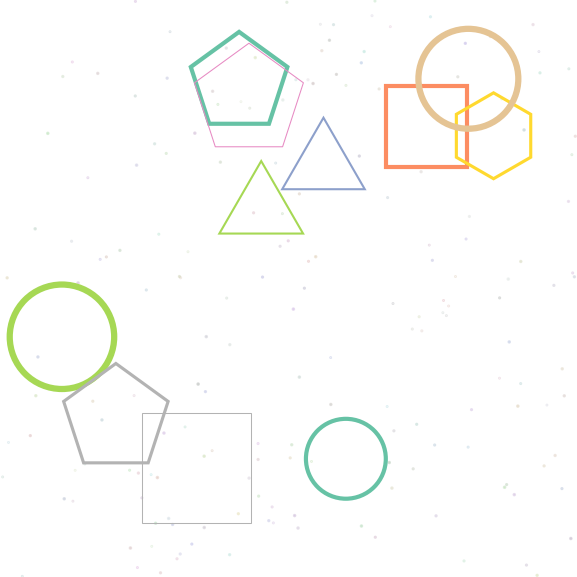[{"shape": "pentagon", "thickness": 2, "radius": 0.44, "center": [0.414, 0.856]}, {"shape": "circle", "thickness": 2, "radius": 0.35, "center": [0.599, 0.205]}, {"shape": "square", "thickness": 2, "radius": 0.35, "center": [0.738, 0.78]}, {"shape": "triangle", "thickness": 1, "radius": 0.41, "center": [0.56, 0.713]}, {"shape": "pentagon", "thickness": 0.5, "radius": 0.5, "center": [0.431, 0.825]}, {"shape": "triangle", "thickness": 1, "radius": 0.42, "center": [0.452, 0.637]}, {"shape": "circle", "thickness": 3, "radius": 0.45, "center": [0.107, 0.416]}, {"shape": "hexagon", "thickness": 1.5, "radius": 0.37, "center": [0.855, 0.764]}, {"shape": "circle", "thickness": 3, "radius": 0.43, "center": [0.811, 0.863]}, {"shape": "square", "thickness": 0.5, "radius": 0.47, "center": [0.34, 0.189]}, {"shape": "pentagon", "thickness": 1.5, "radius": 0.48, "center": [0.201, 0.275]}]